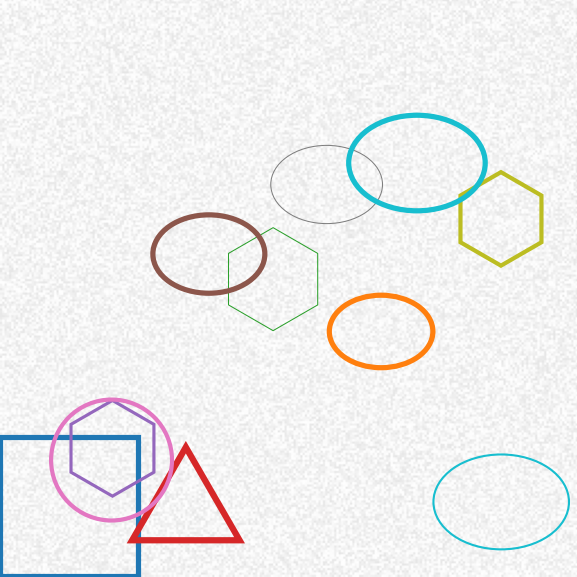[{"shape": "square", "thickness": 2.5, "radius": 0.6, "center": [0.12, 0.122]}, {"shape": "oval", "thickness": 2.5, "radius": 0.45, "center": [0.66, 0.425]}, {"shape": "hexagon", "thickness": 0.5, "radius": 0.45, "center": [0.473, 0.516]}, {"shape": "triangle", "thickness": 3, "radius": 0.54, "center": [0.322, 0.117]}, {"shape": "hexagon", "thickness": 1.5, "radius": 0.41, "center": [0.195, 0.223]}, {"shape": "oval", "thickness": 2.5, "radius": 0.48, "center": [0.362, 0.559]}, {"shape": "circle", "thickness": 2, "radius": 0.52, "center": [0.193, 0.203]}, {"shape": "oval", "thickness": 0.5, "radius": 0.48, "center": [0.566, 0.68]}, {"shape": "hexagon", "thickness": 2, "radius": 0.4, "center": [0.867, 0.62]}, {"shape": "oval", "thickness": 2.5, "radius": 0.59, "center": [0.722, 0.717]}, {"shape": "oval", "thickness": 1, "radius": 0.59, "center": [0.868, 0.13]}]